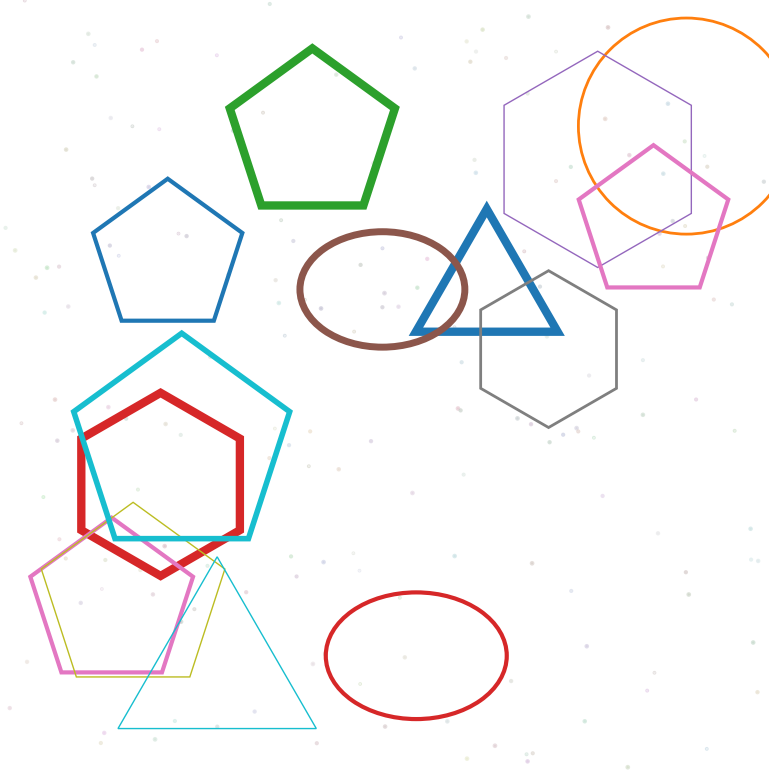[{"shape": "triangle", "thickness": 3, "radius": 0.53, "center": [0.632, 0.622]}, {"shape": "pentagon", "thickness": 1.5, "radius": 0.51, "center": [0.218, 0.666]}, {"shape": "circle", "thickness": 1, "radius": 0.7, "center": [0.891, 0.836]}, {"shape": "pentagon", "thickness": 3, "radius": 0.56, "center": [0.406, 0.824]}, {"shape": "oval", "thickness": 1.5, "radius": 0.59, "center": [0.541, 0.148]}, {"shape": "hexagon", "thickness": 3, "radius": 0.59, "center": [0.209, 0.371]}, {"shape": "hexagon", "thickness": 0.5, "radius": 0.7, "center": [0.776, 0.793]}, {"shape": "oval", "thickness": 2.5, "radius": 0.54, "center": [0.497, 0.624]}, {"shape": "pentagon", "thickness": 1.5, "radius": 0.51, "center": [0.849, 0.709]}, {"shape": "pentagon", "thickness": 1.5, "radius": 0.56, "center": [0.145, 0.217]}, {"shape": "hexagon", "thickness": 1, "radius": 0.51, "center": [0.712, 0.547]}, {"shape": "pentagon", "thickness": 0.5, "radius": 0.63, "center": [0.173, 0.222]}, {"shape": "triangle", "thickness": 0.5, "radius": 0.74, "center": [0.282, 0.128]}, {"shape": "pentagon", "thickness": 2, "radius": 0.74, "center": [0.236, 0.42]}]